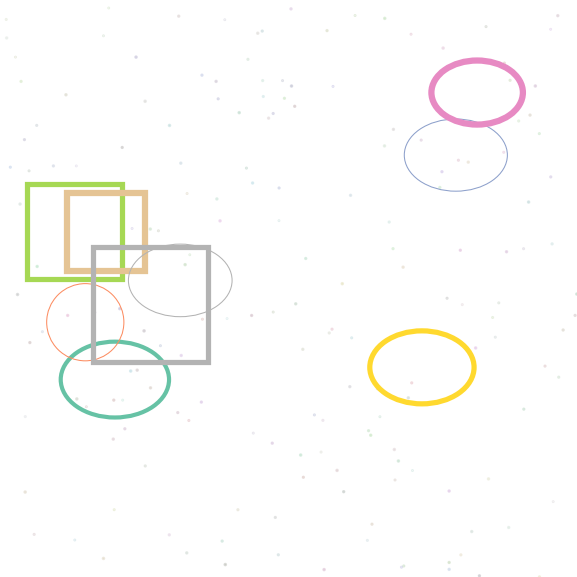[{"shape": "oval", "thickness": 2, "radius": 0.47, "center": [0.199, 0.342]}, {"shape": "circle", "thickness": 0.5, "radius": 0.33, "center": [0.148, 0.441]}, {"shape": "oval", "thickness": 0.5, "radius": 0.45, "center": [0.789, 0.731]}, {"shape": "oval", "thickness": 3, "radius": 0.4, "center": [0.826, 0.839]}, {"shape": "square", "thickness": 2.5, "radius": 0.41, "center": [0.129, 0.598]}, {"shape": "oval", "thickness": 2.5, "radius": 0.45, "center": [0.731, 0.363]}, {"shape": "square", "thickness": 3, "radius": 0.34, "center": [0.183, 0.598]}, {"shape": "oval", "thickness": 0.5, "radius": 0.45, "center": [0.312, 0.514]}, {"shape": "square", "thickness": 2.5, "radius": 0.5, "center": [0.26, 0.472]}]